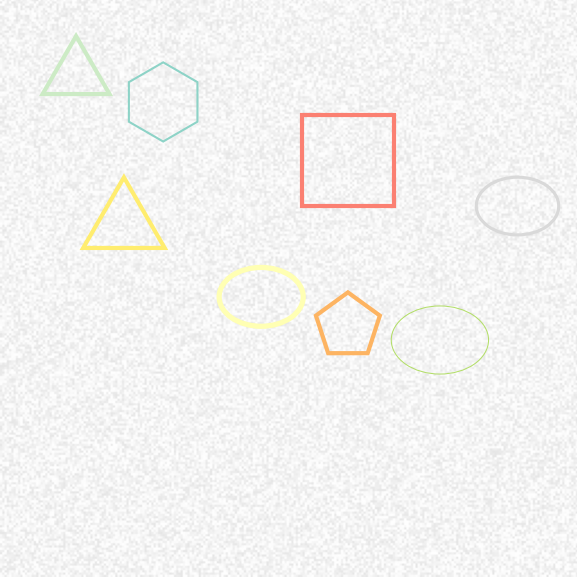[{"shape": "hexagon", "thickness": 1, "radius": 0.34, "center": [0.283, 0.823]}, {"shape": "oval", "thickness": 2.5, "radius": 0.36, "center": [0.452, 0.485]}, {"shape": "square", "thickness": 2, "radius": 0.39, "center": [0.603, 0.721]}, {"shape": "pentagon", "thickness": 2, "radius": 0.29, "center": [0.602, 0.435]}, {"shape": "oval", "thickness": 0.5, "radius": 0.42, "center": [0.762, 0.41]}, {"shape": "oval", "thickness": 1.5, "radius": 0.36, "center": [0.896, 0.642]}, {"shape": "triangle", "thickness": 2, "radius": 0.33, "center": [0.132, 0.87]}, {"shape": "triangle", "thickness": 2, "radius": 0.41, "center": [0.215, 0.61]}]